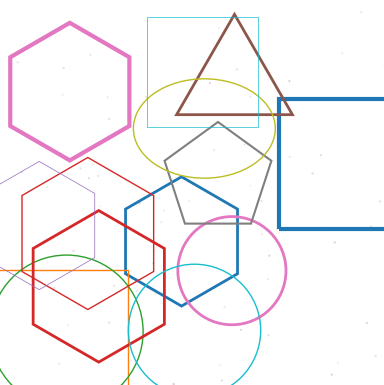[{"shape": "hexagon", "thickness": 2, "radius": 0.84, "center": [0.472, 0.373]}, {"shape": "square", "thickness": 3, "radius": 0.84, "center": [0.893, 0.573]}, {"shape": "square", "thickness": 1, "radius": 0.99, "center": [0.136, 0.101]}, {"shape": "circle", "thickness": 1, "radius": 0.99, "center": [0.173, 0.139]}, {"shape": "hexagon", "thickness": 2, "radius": 0.98, "center": [0.257, 0.256]}, {"shape": "hexagon", "thickness": 1, "radius": 0.99, "center": [0.228, 0.393]}, {"shape": "hexagon", "thickness": 0.5, "radius": 0.83, "center": [0.102, 0.414]}, {"shape": "triangle", "thickness": 2, "radius": 0.87, "center": [0.609, 0.789]}, {"shape": "hexagon", "thickness": 3, "radius": 0.89, "center": [0.181, 0.762]}, {"shape": "circle", "thickness": 2, "radius": 0.7, "center": [0.602, 0.297]}, {"shape": "pentagon", "thickness": 1.5, "radius": 0.73, "center": [0.566, 0.537]}, {"shape": "oval", "thickness": 1, "radius": 0.92, "center": [0.531, 0.666]}, {"shape": "circle", "thickness": 1, "radius": 0.86, "center": [0.505, 0.142]}, {"shape": "square", "thickness": 0.5, "radius": 0.71, "center": [0.526, 0.813]}]